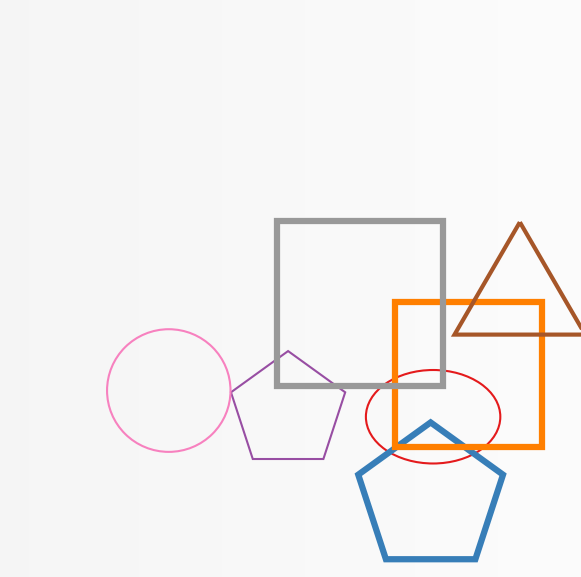[{"shape": "oval", "thickness": 1, "radius": 0.58, "center": [0.745, 0.277]}, {"shape": "pentagon", "thickness": 3, "radius": 0.65, "center": [0.741, 0.137]}, {"shape": "pentagon", "thickness": 1, "radius": 0.52, "center": [0.496, 0.288]}, {"shape": "square", "thickness": 3, "radius": 0.63, "center": [0.806, 0.351]}, {"shape": "triangle", "thickness": 2, "radius": 0.65, "center": [0.894, 0.485]}, {"shape": "circle", "thickness": 1, "radius": 0.53, "center": [0.29, 0.323]}, {"shape": "square", "thickness": 3, "radius": 0.72, "center": [0.62, 0.473]}]